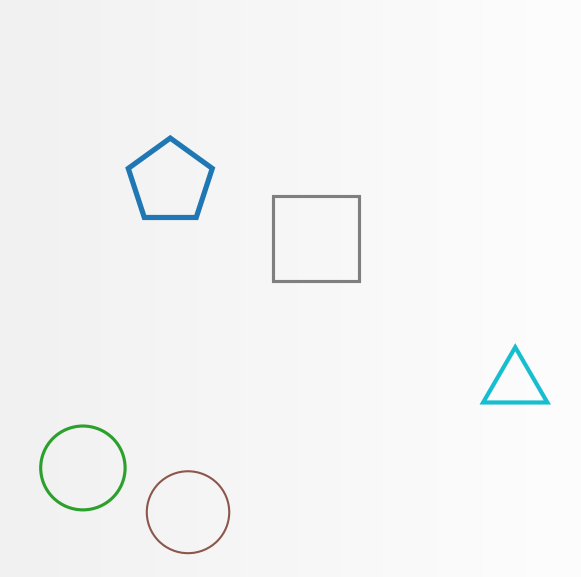[{"shape": "pentagon", "thickness": 2.5, "radius": 0.38, "center": [0.293, 0.684]}, {"shape": "circle", "thickness": 1.5, "radius": 0.36, "center": [0.143, 0.189]}, {"shape": "circle", "thickness": 1, "radius": 0.35, "center": [0.323, 0.112]}, {"shape": "square", "thickness": 1.5, "radius": 0.37, "center": [0.544, 0.586]}, {"shape": "triangle", "thickness": 2, "radius": 0.32, "center": [0.886, 0.334]}]